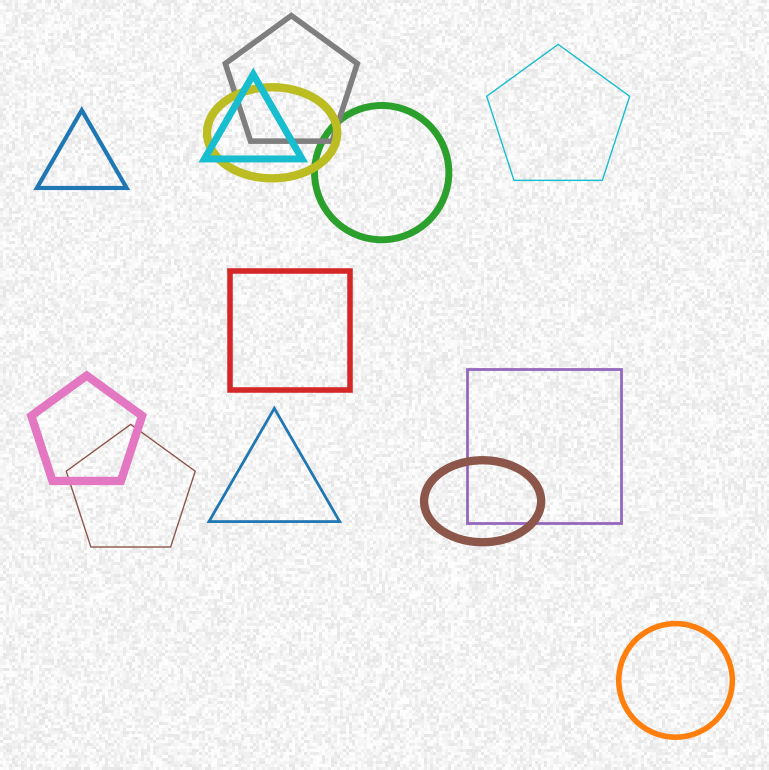[{"shape": "triangle", "thickness": 1, "radius": 0.49, "center": [0.356, 0.372]}, {"shape": "triangle", "thickness": 1.5, "radius": 0.34, "center": [0.106, 0.79]}, {"shape": "circle", "thickness": 2, "radius": 0.37, "center": [0.877, 0.116]}, {"shape": "circle", "thickness": 2.5, "radius": 0.44, "center": [0.496, 0.776]}, {"shape": "square", "thickness": 2, "radius": 0.39, "center": [0.377, 0.571]}, {"shape": "square", "thickness": 1, "radius": 0.5, "center": [0.707, 0.421]}, {"shape": "pentagon", "thickness": 0.5, "radius": 0.44, "center": [0.17, 0.361]}, {"shape": "oval", "thickness": 3, "radius": 0.38, "center": [0.627, 0.349]}, {"shape": "pentagon", "thickness": 3, "radius": 0.38, "center": [0.113, 0.437]}, {"shape": "pentagon", "thickness": 2, "radius": 0.45, "center": [0.378, 0.89]}, {"shape": "oval", "thickness": 3, "radius": 0.42, "center": [0.353, 0.828]}, {"shape": "pentagon", "thickness": 0.5, "radius": 0.49, "center": [0.725, 0.845]}, {"shape": "triangle", "thickness": 2.5, "radius": 0.37, "center": [0.329, 0.83]}]